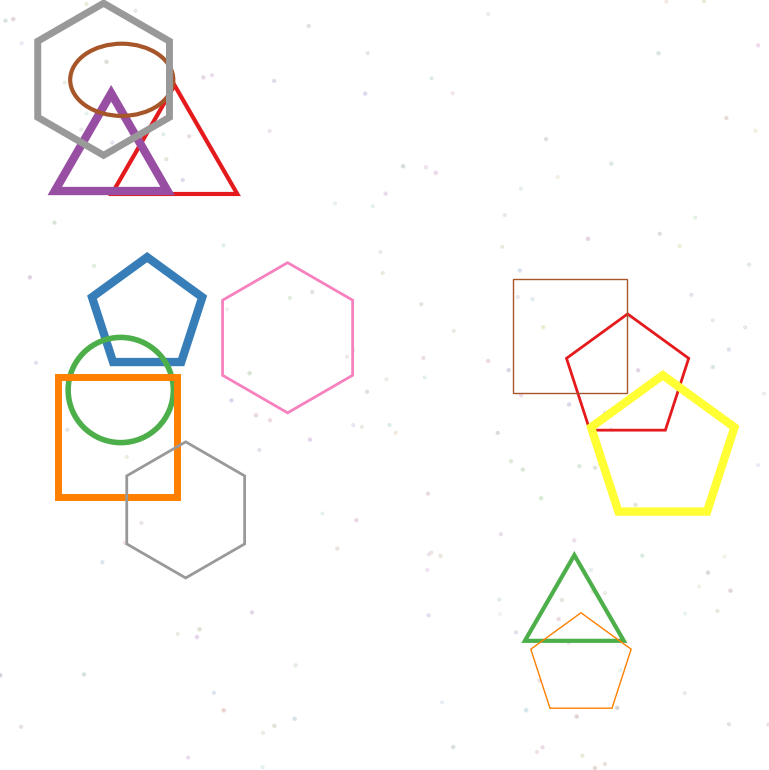[{"shape": "triangle", "thickness": 1.5, "radius": 0.47, "center": [0.227, 0.795]}, {"shape": "pentagon", "thickness": 1, "radius": 0.42, "center": [0.815, 0.509]}, {"shape": "pentagon", "thickness": 3, "radius": 0.38, "center": [0.191, 0.591]}, {"shape": "triangle", "thickness": 1.5, "radius": 0.37, "center": [0.746, 0.205]}, {"shape": "circle", "thickness": 2, "radius": 0.34, "center": [0.157, 0.493]}, {"shape": "triangle", "thickness": 3, "radius": 0.42, "center": [0.144, 0.794]}, {"shape": "square", "thickness": 2.5, "radius": 0.39, "center": [0.153, 0.433]}, {"shape": "pentagon", "thickness": 0.5, "radius": 0.34, "center": [0.755, 0.136]}, {"shape": "pentagon", "thickness": 3, "radius": 0.49, "center": [0.861, 0.415]}, {"shape": "square", "thickness": 0.5, "radius": 0.37, "center": [0.74, 0.563]}, {"shape": "oval", "thickness": 1.5, "radius": 0.33, "center": [0.158, 0.896]}, {"shape": "hexagon", "thickness": 1, "radius": 0.49, "center": [0.374, 0.561]}, {"shape": "hexagon", "thickness": 2.5, "radius": 0.49, "center": [0.135, 0.897]}, {"shape": "hexagon", "thickness": 1, "radius": 0.44, "center": [0.241, 0.338]}]